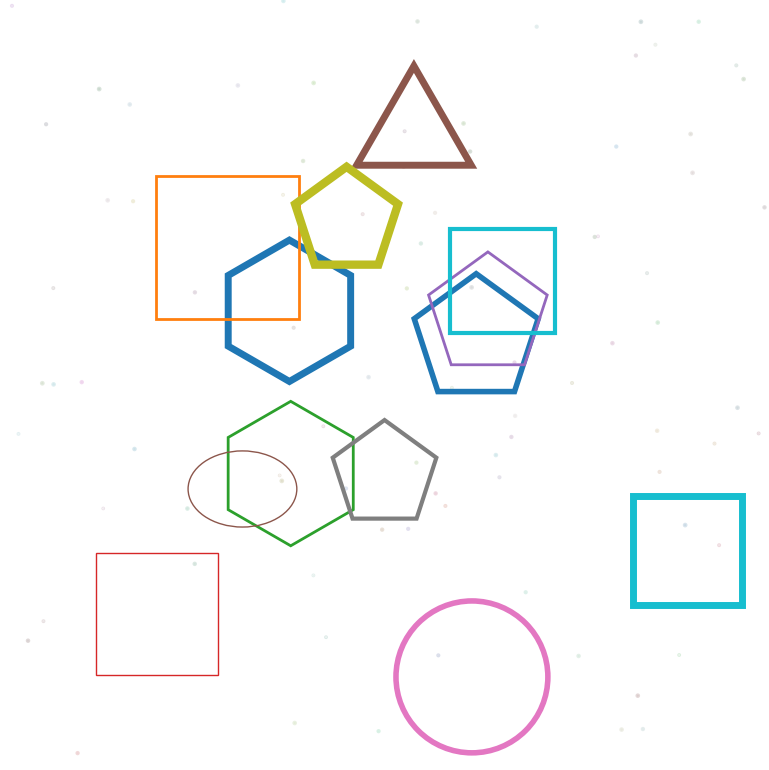[{"shape": "pentagon", "thickness": 2, "radius": 0.42, "center": [0.618, 0.56]}, {"shape": "hexagon", "thickness": 2.5, "radius": 0.46, "center": [0.376, 0.596]}, {"shape": "square", "thickness": 1, "radius": 0.47, "center": [0.296, 0.679]}, {"shape": "hexagon", "thickness": 1, "radius": 0.47, "center": [0.378, 0.385]}, {"shape": "square", "thickness": 0.5, "radius": 0.4, "center": [0.204, 0.203]}, {"shape": "pentagon", "thickness": 1, "radius": 0.41, "center": [0.634, 0.592]}, {"shape": "triangle", "thickness": 2.5, "radius": 0.43, "center": [0.538, 0.828]}, {"shape": "oval", "thickness": 0.5, "radius": 0.35, "center": [0.315, 0.365]}, {"shape": "circle", "thickness": 2, "radius": 0.49, "center": [0.613, 0.121]}, {"shape": "pentagon", "thickness": 1.5, "radius": 0.35, "center": [0.499, 0.384]}, {"shape": "pentagon", "thickness": 3, "radius": 0.35, "center": [0.45, 0.713]}, {"shape": "square", "thickness": 1.5, "radius": 0.34, "center": [0.653, 0.635]}, {"shape": "square", "thickness": 2.5, "radius": 0.35, "center": [0.893, 0.285]}]